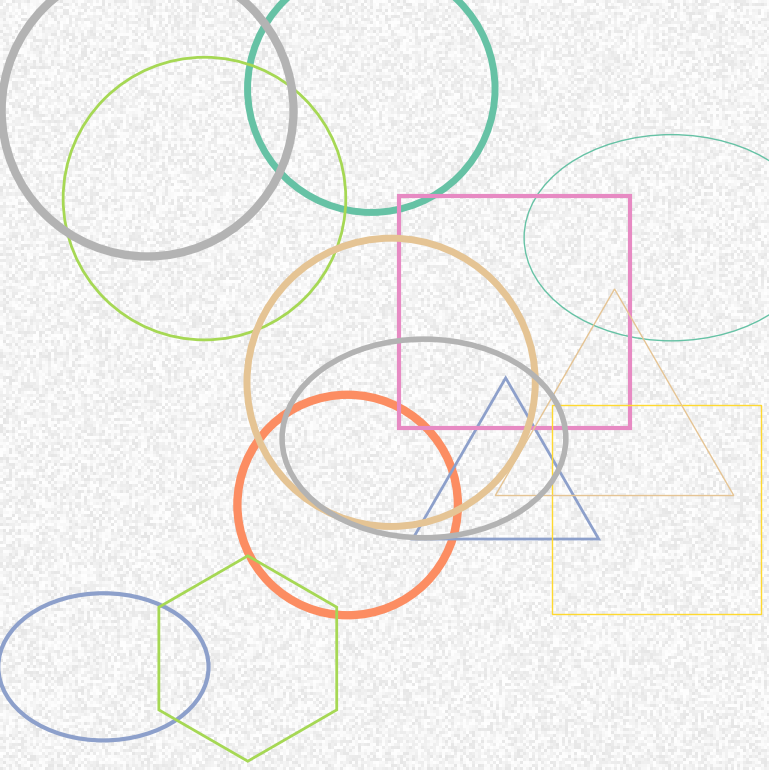[{"shape": "oval", "thickness": 0.5, "radius": 0.96, "center": [0.872, 0.691]}, {"shape": "circle", "thickness": 2.5, "radius": 0.8, "center": [0.482, 0.885]}, {"shape": "circle", "thickness": 3, "radius": 0.72, "center": [0.451, 0.344]}, {"shape": "triangle", "thickness": 1, "radius": 0.7, "center": [0.657, 0.37]}, {"shape": "oval", "thickness": 1.5, "radius": 0.68, "center": [0.134, 0.134]}, {"shape": "square", "thickness": 1.5, "radius": 0.75, "center": [0.668, 0.595]}, {"shape": "circle", "thickness": 1, "radius": 0.92, "center": [0.266, 0.742]}, {"shape": "hexagon", "thickness": 1, "radius": 0.67, "center": [0.322, 0.145]}, {"shape": "square", "thickness": 0.5, "radius": 0.68, "center": [0.852, 0.339]}, {"shape": "circle", "thickness": 2.5, "radius": 0.94, "center": [0.508, 0.503]}, {"shape": "triangle", "thickness": 0.5, "radius": 0.89, "center": [0.798, 0.446]}, {"shape": "circle", "thickness": 3, "radius": 0.95, "center": [0.192, 0.856]}, {"shape": "oval", "thickness": 2, "radius": 0.92, "center": [0.551, 0.431]}]